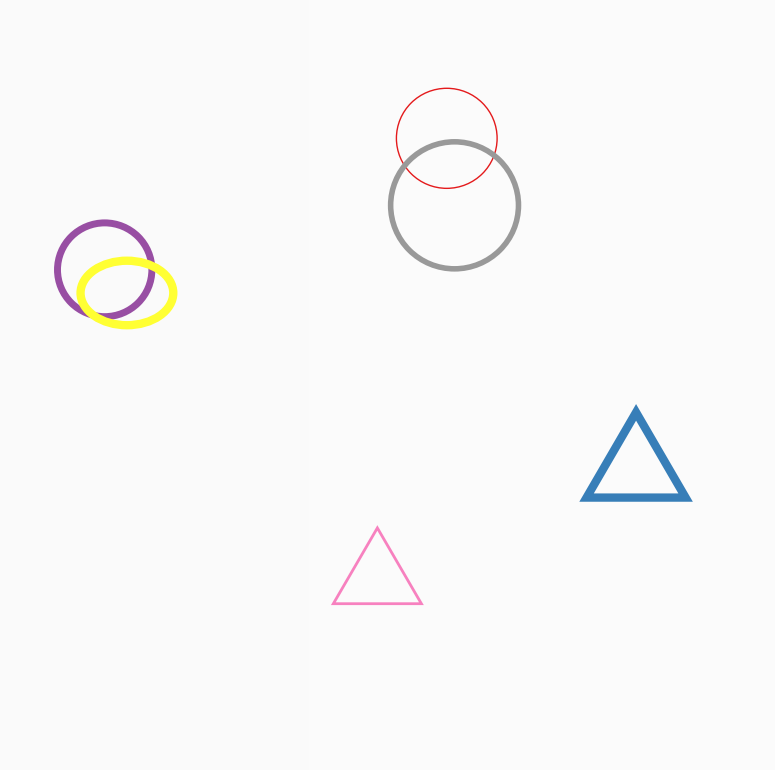[{"shape": "circle", "thickness": 0.5, "radius": 0.32, "center": [0.576, 0.82]}, {"shape": "triangle", "thickness": 3, "radius": 0.37, "center": [0.821, 0.391]}, {"shape": "circle", "thickness": 2.5, "radius": 0.3, "center": [0.135, 0.65]}, {"shape": "oval", "thickness": 3, "radius": 0.3, "center": [0.164, 0.62]}, {"shape": "triangle", "thickness": 1, "radius": 0.33, "center": [0.487, 0.249]}, {"shape": "circle", "thickness": 2, "radius": 0.41, "center": [0.587, 0.733]}]